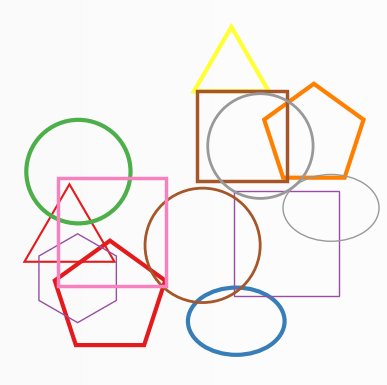[{"shape": "triangle", "thickness": 1.5, "radius": 0.67, "center": [0.179, 0.387]}, {"shape": "pentagon", "thickness": 3, "radius": 0.75, "center": [0.284, 0.225]}, {"shape": "oval", "thickness": 3, "radius": 0.62, "center": [0.61, 0.166]}, {"shape": "circle", "thickness": 3, "radius": 0.67, "center": [0.202, 0.554]}, {"shape": "square", "thickness": 1, "radius": 0.68, "center": [0.74, 0.367]}, {"shape": "hexagon", "thickness": 1, "radius": 0.58, "center": [0.2, 0.277]}, {"shape": "pentagon", "thickness": 3, "radius": 0.67, "center": [0.81, 0.648]}, {"shape": "triangle", "thickness": 3, "radius": 0.56, "center": [0.597, 0.819]}, {"shape": "circle", "thickness": 2, "radius": 0.74, "center": [0.523, 0.363]}, {"shape": "square", "thickness": 2.5, "radius": 0.58, "center": [0.625, 0.647]}, {"shape": "square", "thickness": 2.5, "radius": 0.7, "center": [0.289, 0.398]}, {"shape": "circle", "thickness": 2, "radius": 0.68, "center": [0.672, 0.621]}, {"shape": "oval", "thickness": 1, "radius": 0.62, "center": [0.854, 0.46]}]